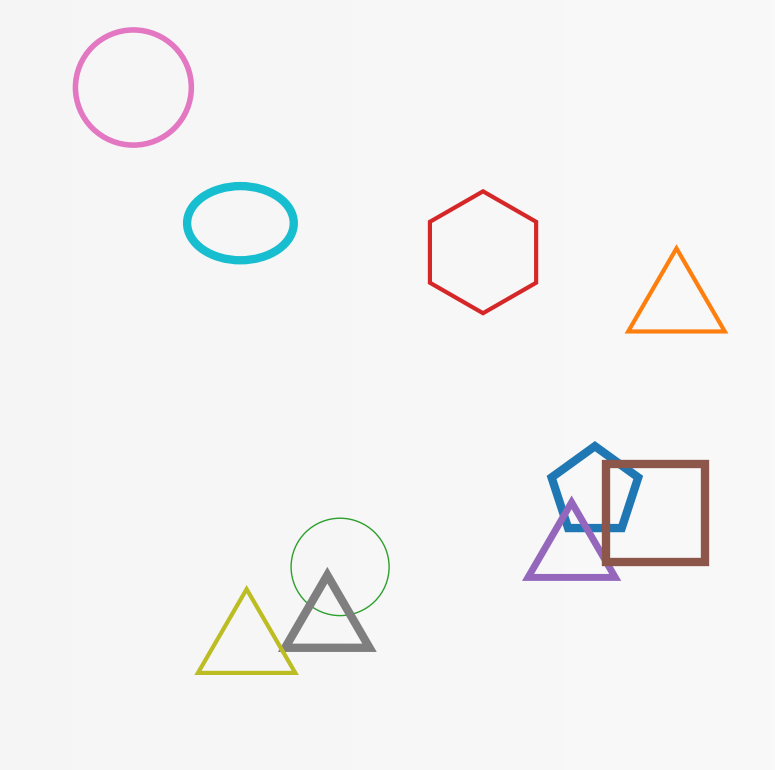[{"shape": "pentagon", "thickness": 3, "radius": 0.29, "center": [0.768, 0.362]}, {"shape": "triangle", "thickness": 1.5, "radius": 0.36, "center": [0.873, 0.606]}, {"shape": "circle", "thickness": 0.5, "radius": 0.32, "center": [0.439, 0.264]}, {"shape": "hexagon", "thickness": 1.5, "radius": 0.4, "center": [0.623, 0.672]}, {"shape": "triangle", "thickness": 2.5, "radius": 0.32, "center": [0.738, 0.283]}, {"shape": "square", "thickness": 3, "radius": 0.32, "center": [0.845, 0.334]}, {"shape": "circle", "thickness": 2, "radius": 0.37, "center": [0.172, 0.886]}, {"shape": "triangle", "thickness": 3, "radius": 0.31, "center": [0.422, 0.19]}, {"shape": "triangle", "thickness": 1.5, "radius": 0.36, "center": [0.318, 0.162]}, {"shape": "oval", "thickness": 3, "radius": 0.34, "center": [0.31, 0.71]}]